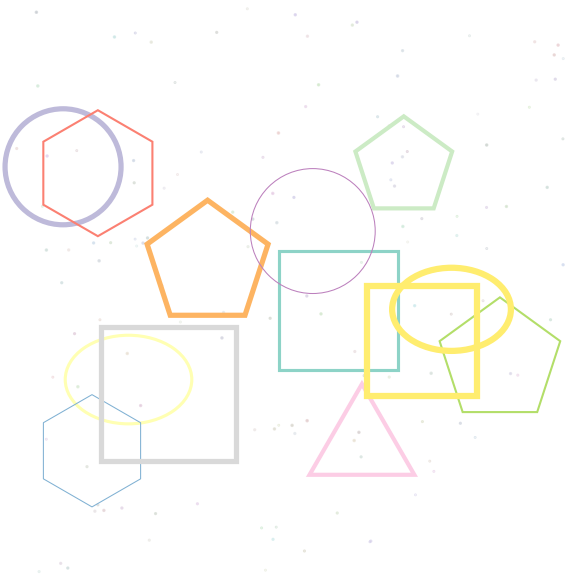[{"shape": "square", "thickness": 1.5, "radius": 0.52, "center": [0.587, 0.462]}, {"shape": "oval", "thickness": 1.5, "radius": 0.55, "center": [0.223, 0.342]}, {"shape": "circle", "thickness": 2.5, "radius": 0.5, "center": [0.109, 0.71]}, {"shape": "hexagon", "thickness": 1, "radius": 0.55, "center": [0.169, 0.699]}, {"shape": "hexagon", "thickness": 0.5, "radius": 0.49, "center": [0.159, 0.219]}, {"shape": "pentagon", "thickness": 2.5, "radius": 0.55, "center": [0.359, 0.542]}, {"shape": "pentagon", "thickness": 1, "radius": 0.55, "center": [0.866, 0.374]}, {"shape": "triangle", "thickness": 2, "radius": 0.52, "center": [0.627, 0.229]}, {"shape": "square", "thickness": 2.5, "radius": 0.58, "center": [0.291, 0.317]}, {"shape": "circle", "thickness": 0.5, "radius": 0.54, "center": [0.542, 0.599]}, {"shape": "pentagon", "thickness": 2, "radius": 0.44, "center": [0.699, 0.71]}, {"shape": "oval", "thickness": 3, "radius": 0.51, "center": [0.782, 0.464]}, {"shape": "square", "thickness": 3, "radius": 0.48, "center": [0.731, 0.409]}]